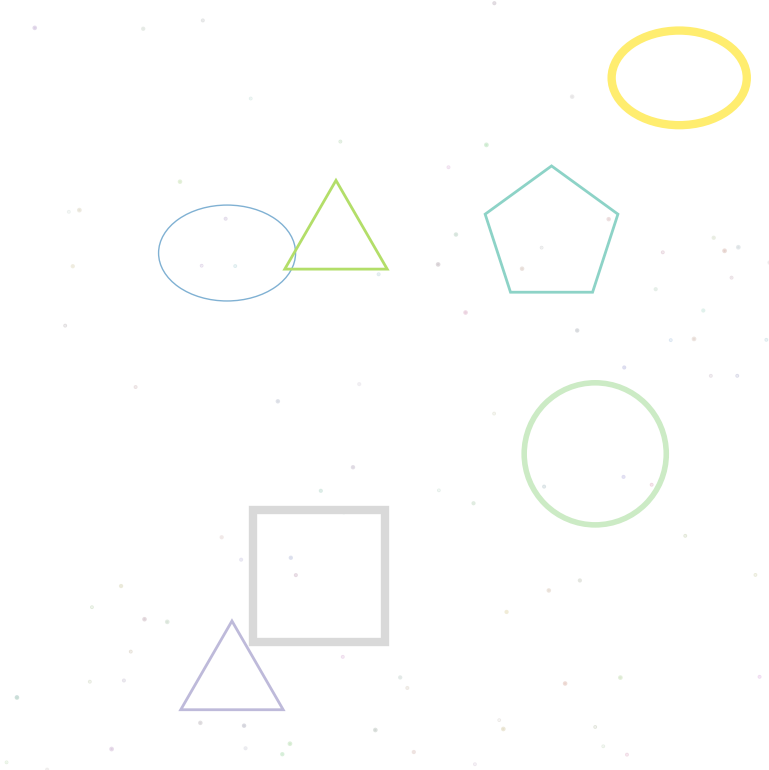[{"shape": "pentagon", "thickness": 1, "radius": 0.45, "center": [0.716, 0.694]}, {"shape": "triangle", "thickness": 1, "radius": 0.38, "center": [0.301, 0.117]}, {"shape": "oval", "thickness": 0.5, "radius": 0.44, "center": [0.295, 0.671]}, {"shape": "triangle", "thickness": 1, "radius": 0.38, "center": [0.436, 0.689]}, {"shape": "square", "thickness": 3, "radius": 0.43, "center": [0.414, 0.253]}, {"shape": "circle", "thickness": 2, "radius": 0.46, "center": [0.773, 0.411]}, {"shape": "oval", "thickness": 3, "radius": 0.44, "center": [0.882, 0.899]}]